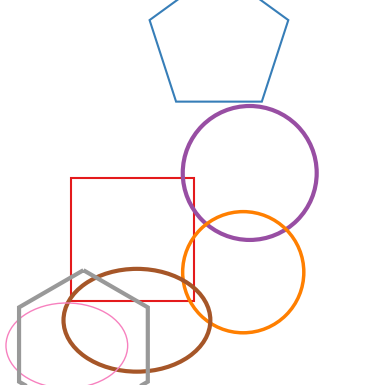[{"shape": "square", "thickness": 1.5, "radius": 0.8, "center": [0.344, 0.379]}, {"shape": "pentagon", "thickness": 1.5, "radius": 0.95, "center": [0.569, 0.889]}, {"shape": "circle", "thickness": 3, "radius": 0.87, "center": [0.649, 0.551]}, {"shape": "circle", "thickness": 2.5, "radius": 0.79, "center": [0.632, 0.293]}, {"shape": "oval", "thickness": 3, "radius": 0.95, "center": [0.356, 0.168]}, {"shape": "oval", "thickness": 1, "radius": 0.79, "center": [0.174, 0.102]}, {"shape": "hexagon", "thickness": 3, "radius": 0.97, "center": [0.217, 0.105]}]